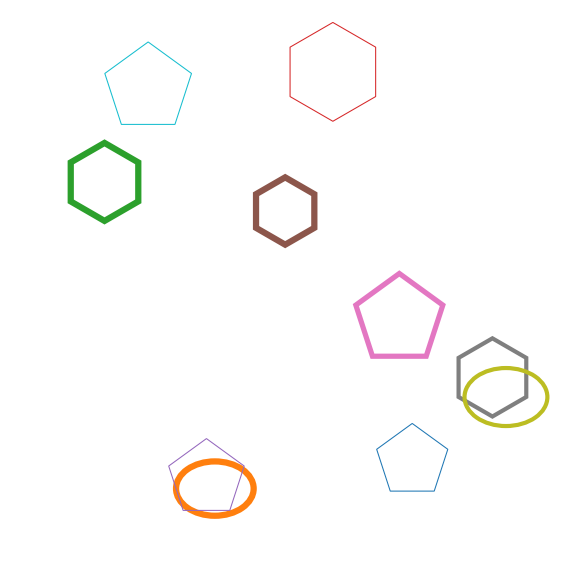[{"shape": "pentagon", "thickness": 0.5, "radius": 0.32, "center": [0.714, 0.201]}, {"shape": "oval", "thickness": 3, "radius": 0.34, "center": [0.372, 0.153]}, {"shape": "hexagon", "thickness": 3, "radius": 0.34, "center": [0.181, 0.684]}, {"shape": "hexagon", "thickness": 0.5, "radius": 0.43, "center": [0.576, 0.875]}, {"shape": "pentagon", "thickness": 0.5, "radius": 0.34, "center": [0.357, 0.171]}, {"shape": "hexagon", "thickness": 3, "radius": 0.29, "center": [0.494, 0.634]}, {"shape": "pentagon", "thickness": 2.5, "radius": 0.4, "center": [0.691, 0.446]}, {"shape": "hexagon", "thickness": 2, "radius": 0.34, "center": [0.853, 0.346]}, {"shape": "oval", "thickness": 2, "radius": 0.36, "center": [0.876, 0.312]}, {"shape": "pentagon", "thickness": 0.5, "radius": 0.39, "center": [0.257, 0.848]}]